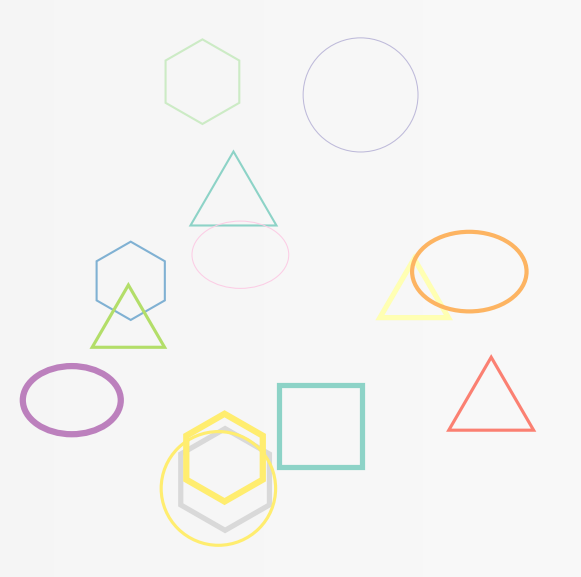[{"shape": "square", "thickness": 2.5, "radius": 0.35, "center": [0.552, 0.261]}, {"shape": "triangle", "thickness": 1, "radius": 0.43, "center": [0.402, 0.651]}, {"shape": "triangle", "thickness": 2.5, "radius": 0.34, "center": [0.713, 0.483]}, {"shape": "circle", "thickness": 0.5, "radius": 0.49, "center": [0.62, 0.835]}, {"shape": "triangle", "thickness": 1.5, "radius": 0.42, "center": [0.845, 0.296]}, {"shape": "hexagon", "thickness": 1, "radius": 0.34, "center": [0.225, 0.513]}, {"shape": "oval", "thickness": 2, "radius": 0.49, "center": [0.807, 0.529]}, {"shape": "triangle", "thickness": 1.5, "radius": 0.36, "center": [0.221, 0.434]}, {"shape": "oval", "thickness": 0.5, "radius": 0.42, "center": [0.414, 0.558]}, {"shape": "hexagon", "thickness": 2.5, "radius": 0.44, "center": [0.387, 0.169]}, {"shape": "oval", "thickness": 3, "radius": 0.42, "center": [0.124, 0.306]}, {"shape": "hexagon", "thickness": 1, "radius": 0.37, "center": [0.348, 0.858]}, {"shape": "hexagon", "thickness": 3, "radius": 0.38, "center": [0.386, 0.207]}, {"shape": "circle", "thickness": 1.5, "radius": 0.49, "center": [0.376, 0.153]}]